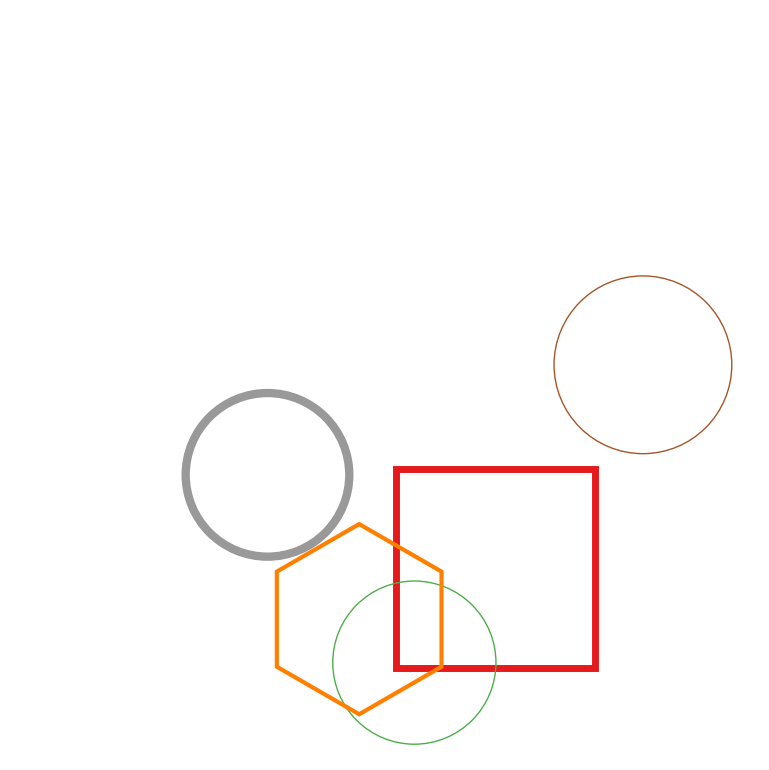[{"shape": "square", "thickness": 2.5, "radius": 0.65, "center": [0.643, 0.262]}, {"shape": "circle", "thickness": 0.5, "radius": 0.53, "center": [0.538, 0.139]}, {"shape": "hexagon", "thickness": 1.5, "radius": 0.62, "center": [0.466, 0.196]}, {"shape": "circle", "thickness": 0.5, "radius": 0.58, "center": [0.835, 0.526]}, {"shape": "circle", "thickness": 3, "radius": 0.53, "center": [0.347, 0.383]}]